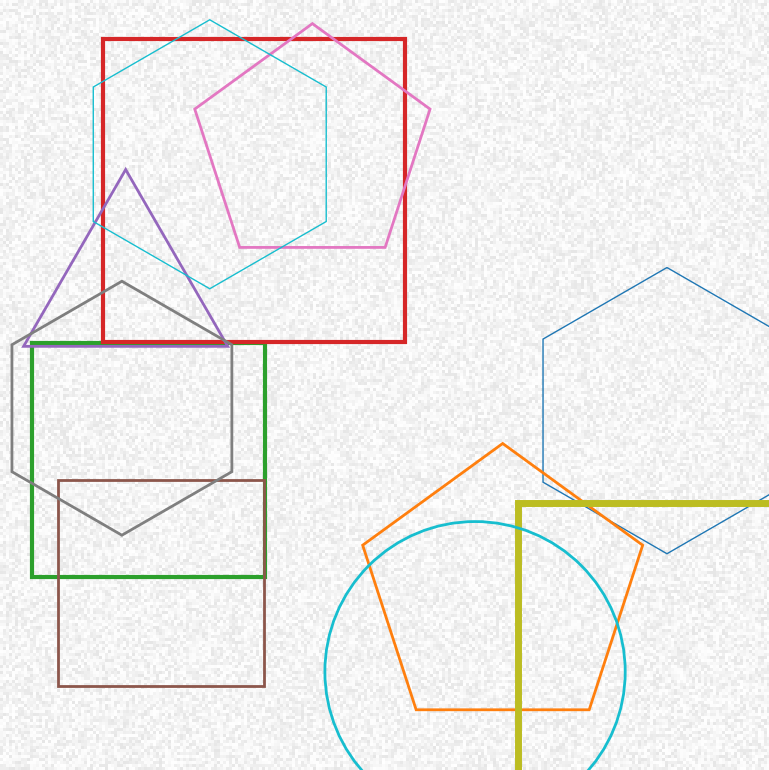[{"shape": "hexagon", "thickness": 0.5, "radius": 0.93, "center": [0.866, 0.467]}, {"shape": "pentagon", "thickness": 1, "radius": 0.96, "center": [0.653, 0.233]}, {"shape": "square", "thickness": 1.5, "radius": 0.76, "center": [0.193, 0.403]}, {"shape": "square", "thickness": 1.5, "radius": 0.98, "center": [0.33, 0.753]}, {"shape": "triangle", "thickness": 1, "radius": 0.77, "center": [0.163, 0.627]}, {"shape": "square", "thickness": 1, "radius": 0.67, "center": [0.209, 0.243]}, {"shape": "pentagon", "thickness": 1, "radius": 0.8, "center": [0.406, 0.809]}, {"shape": "hexagon", "thickness": 1, "radius": 0.82, "center": [0.158, 0.47]}, {"shape": "square", "thickness": 2.5, "radius": 0.89, "center": [0.85, 0.169]}, {"shape": "hexagon", "thickness": 0.5, "radius": 0.87, "center": [0.272, 0.8]}, {"shape": "circle", "thickness": 1, "radius": 0.98, "center": [0.617, 0.128]}]